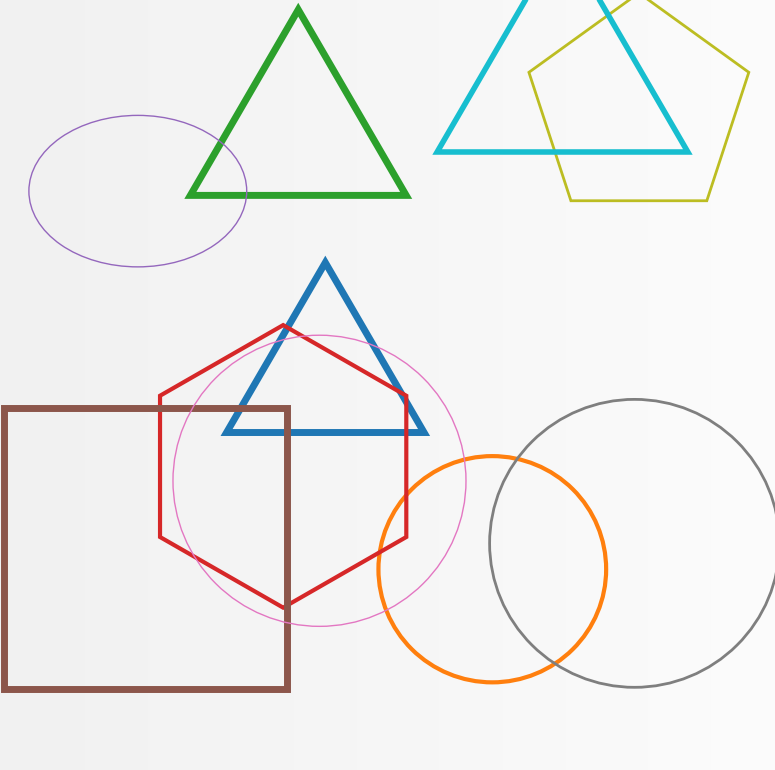[{"shape": "triangle", "thickness": 2.5, "radius": 0.74, "center": [0.42, 0.512]}, {"shape": "circle", "thickness": 1.5, "radius": 0.73, "center": [0.635, 0.261]}, {"shape": "triangle", "thickness": 2.5, "radius": 0.8, "center": [0.385, 0.827]}, {"shape": "hexagon", "thickness": 1.5, "radius": 0.92, "center": [0.365, 0.394]}, {"shape": "oval", "thickness": 0.5, "radius": 0.7, "center": [0.178, 0.752]}, {"shape": "square", "thickness": 2.5, "radius": 0.91, "center": [0.188, 0.288]}, {"shape": "circle", "thickness": 0.5, "radius": 0.95, "center": [0.412, 0.376]}, {"shape": "circle", "thickness": 1, "radius": 0.93, "center": [0.819, 0.294]}, {"shape": "pentagon", "thickness": 1, "radius": 0.75, "center": [0.824, 0.86]}, {"shape": "triangle", "thickness": 2, "radius": 0.93, "center": [0.726, 0.896]}]